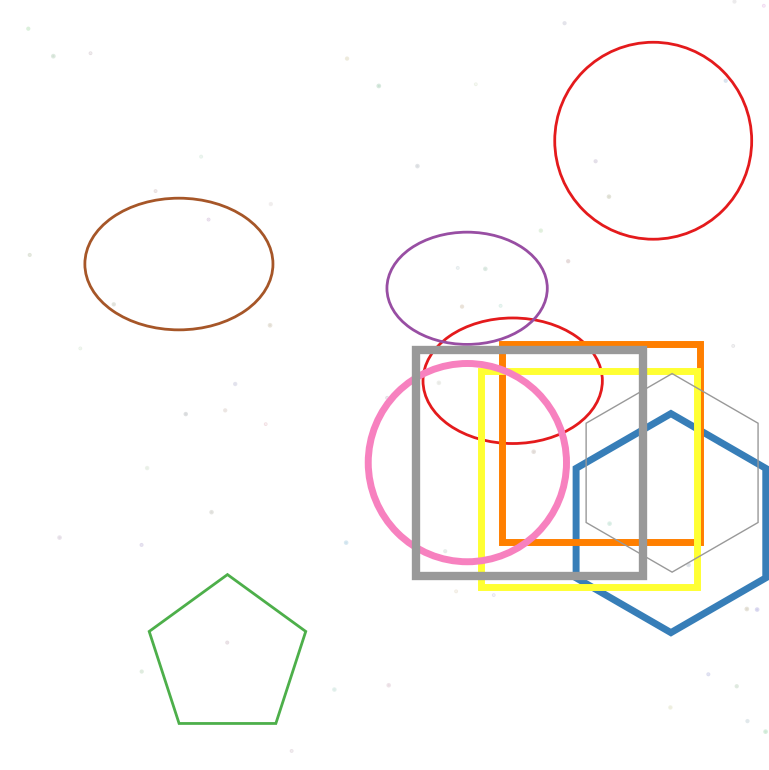[{"shape": "oval", "thickness": 1, "radius": 0.58, "center": [0.666, 0.506]}, {"shape": "circle", "thickness": 1, "radius": 0.64, "center": [0.848, 0.817]}, {"shape": "hexagon", "thickness": 2.5, "radius": 0.71, "center": [0.871, 0.321]}, {"shape": "pentagon", "thickness": 1, "radius": 0.53, "center": [0.295, 0.147]}, {"shape": "oval", "thickness": 1, "radius": 0.52, "center": [0.607, 0.626]}, {"shape": "square", "thickness": 2.5, "radius": 0.64, "center": [0.78, 0.424]}, {"shape": "square", "thickness": 2.5, "radius": 0.7, "center": [0.765, 0.378]}, {"shape": "oval", "thickness": 1, "radius": 0.61, "center": [0.232, 0.657]}, {"shape": "circle", "thickness": 2.5, "radius": 0.64, "center": [0.607, 0.399]}, {"shape": "hexagon", "thickness": 0.5, "radius": 0.64, "center": [0.873, 0.386]}, {"shape": "square", "thickness": 3, "radius": 0.74, "center": [0.688, 0.399]}]